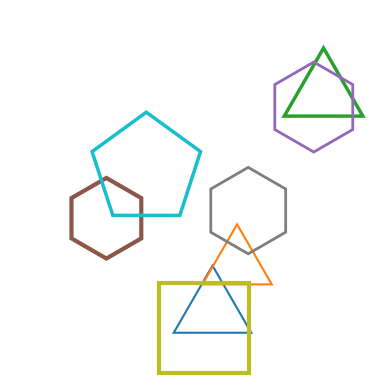[{"shape": "triangle", "thickness": 1.5, "radius": 0.58, "center": [0.552, 0.194]}, {"shape": "triangle", "thickness": 1.5, "radius": 0.52, "center": [0.616, 0.313]}, {"shape": "triangle", "thickness": 2.5, "radius": 0.59, "center": [0.84, 0.757]}, {"shape": "hexagon", "thickness": 2, "radius": 0.58, "center": [0.815, 0.722]}, {"shape": "hexagon", "thickness": 3, "radius": 0.52, "center": [0.276, 0.433]}, {"shape": "hexagon", "thickness": 2, "radius": 0.56, "center": [0.645, 0.453]}, {"shape": "square", "thickness": 3, "radius": 0.59, "center": [0.53, 0.148]}, {"shape": "pentagon", "thickness": 2.5, "radius": 0.74, "center": [0.38, 0.56]}]